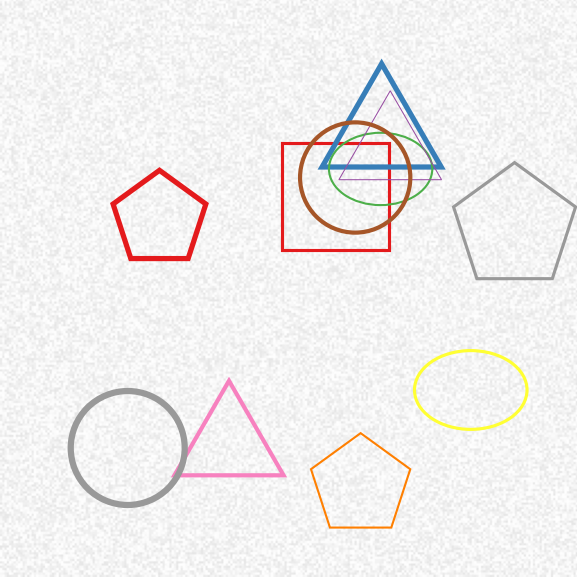[{"shape": "square", "thickness": 1.5, "radius": 0.46, "center": [0.58, 0.659]}, {"shape": "pentagon", "thickness": 2.5, "radius": 0.42, "center": [0.276, 0.62]}, {"shape": "triangle", "thickness": 2.5, "radius": 0.6, "center": [0.661, 0.77]}, {"shape": "oval", "thickness": 1, "radius": 0.45, "center": [0.659, 0.707]}, {"shape": "triangle", "thickness": 0.5, "radius": 0.51, "center": [0.676, 0.739]}, {"shape": "pentagon", "thickness": 1, "radius": 0.45, "center": [0.624, 0.159]}, {"shape": "oval", "thickness": 1.5, "radius": 0.49, "center": [0.815, 0.324]}, {"shape": "circle", "thickness": 2, "radius": 0.48, "center": [0.615, 0.692]}, {"shape": "triangle", "thickness": 2, "radius": 0.55, "center": [0.397, 0.231]}, {"shape": "circle", "thickness": 3, "radius": 0.49, "center": [0.221, 0.223]}, {"shape": "pentagon", "thickness": 1.5, "radius": 0.56, "center": [0.891, 0.606]}]